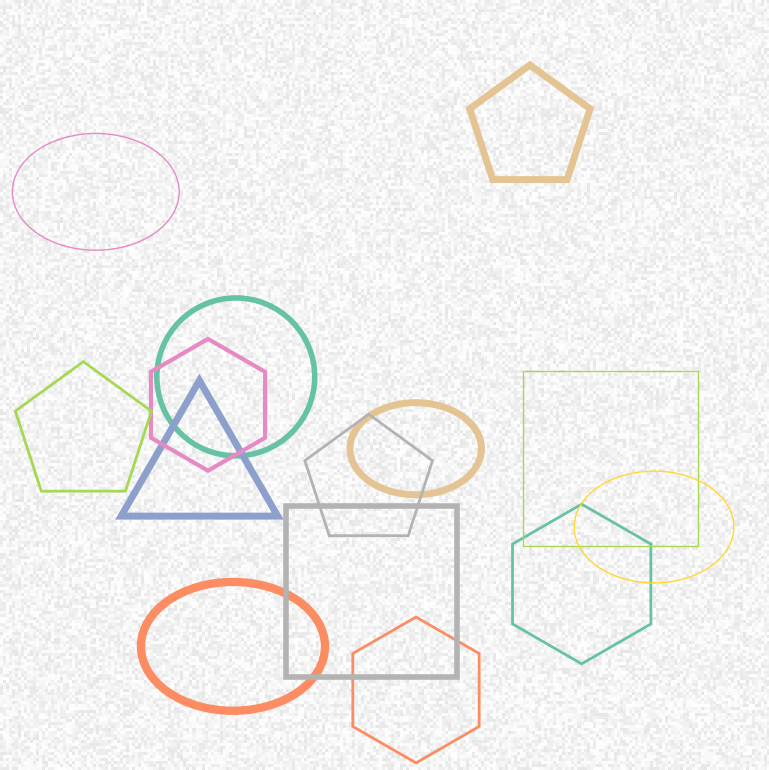[{"shape": "hexagon", "thickness": 1, "radius": 0.52, "center": [0.755, 0.242]}, {"shape": "circle", "thickness": 2, "radius": 0.51, "center": [0.306, 0.511]}, {"shape": "hexagon", "thickness": 1, "radius": 0.47, "center": [0.54, 0.104]}, {"shape": "oval", "thickness": 3, "radius": 0.6, "center": [0.303, 0.161]}, {"shape": "triangle", "thickness": 2.5, "radius": 0.59, "center": [0.259, 0.388]}, {"shape": "oval", "thickness": 0.5, "radius": 0.54, "center": [0.124, 0.751]}, {"shape": "hexagon", "thickness": 1.5, "radius": 0.43, "center": [0.27, 0.474]}, {"shape": "square", "thickness": 0.5, "radius": 0.57, "center": [0.793, 0.405]}, {"shape": "pentagon", "thickness": 1, "radius": 0.46, "center": [0.108, 0.437]}, {"shape": "oval", "thickness": 0.5, "radius": 0.52, "center": [0.849, 0.316]}, {"shape": "oval", "thickness": 2.5, "radius": 0.43, "center": [0.54, 0.417]}, {"shape": "pentagon", "thickness": 2.5, "radius": 0.41, "center": [0.688, 0.833]}, {"shape": "square", "thickness": 2, "radius": 0.56, "center": [0.482, 0.232]}, {"shape": "pentagon", "thickness": 1, "radius": 0.44, "center": [0.479, 0.375]}]